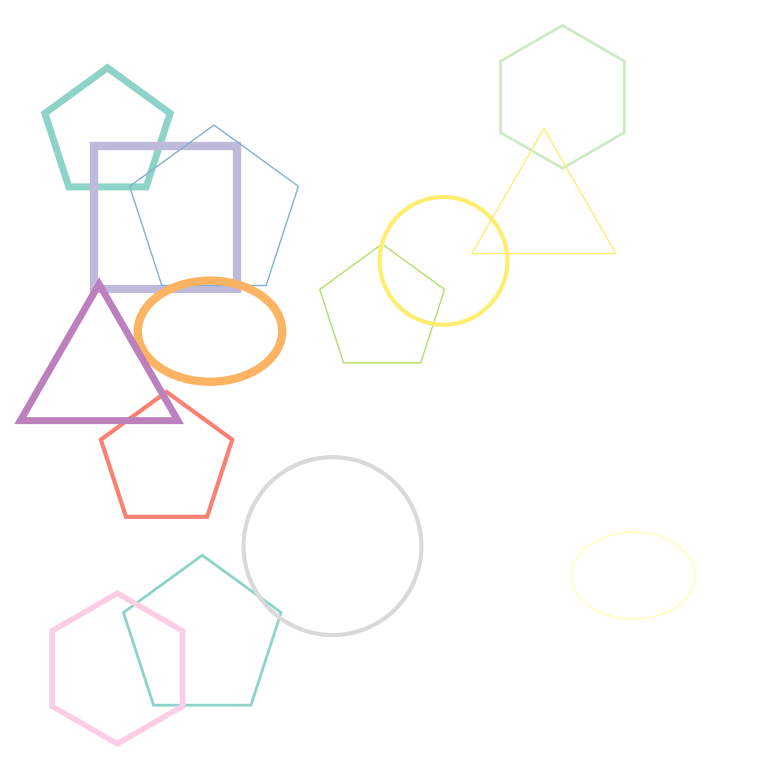[{"shape": "pentagon", "thickness": 1, "radius": 0.54, "center": [0.263, 0.171]}, {"shape": "pentagon", "thickness": 2.5, "radius": 0.43, "center": [0.14, 0.826]}, {"shape": "oval", "thickness": 0.5, "radius": 0.4, "center": [0.822, 0.253]}, {"shape": "square", "thickness": 3, "radius": 0.46, "center": [0.215, 0.717]}, {"shape": "pentagon", "thickness": 1.5, "radius": 0.45, "center": [0.216, 0.401]}, {"shape": "pentagon", "thickness": 0.5, "radius": 0.58, "center": [0.278, 0.722]}, {"shape": "oval", "thickness": 3, "radius": 0.47, "center": [0.273, 0.57]}, {"shape": "pentagon", "thickness": 0.5, "radius": 0.43, "center": [0.496, 0.598]}, {"shape": "hexagon", "thickness": 2, "radius": 0.49, "center": [0.152, 0.132]}, {"shape": "circle", "thickness": 1.5, "radius": 0.58, "center": [0.432, 0.291]}, {"shape": "triangle", "thickness": 2.5, "radius": 0.59, "center": [0.129, 0.513]}, {"shape": "hexagon", "thickness": 1, "radius": 0.46, "center": [0.73, 0.874]}, {"shape": "triangle", "thickness": 0.5, "radius": 0.54, "center": [0.706, 0.725]}, {"shape": "circle", "thickness": 1.5, "radius": 0.41, "center": [0.576, 0.661]}]